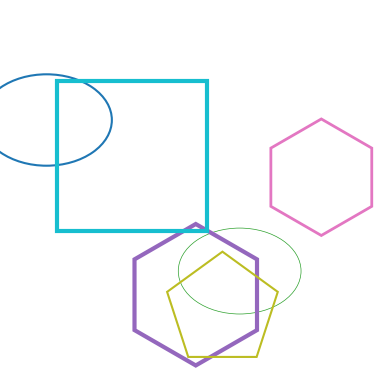[{"shape": "oval", "thickness": 1.5, "radius": 0.85, "center": [0.121, 0.688]}, {"shape": "oval", "thickness": 0.5, "radius": 0.8, "center": [0.623, 0.296]}, {"shape": "hexagon", "thickness": 3, "radius": 0.92, "center": [0.508, 0.234]}, {"shape": "hexagon", "thickness": 2, "radius": 0.76, "center": [0.835, 0.54]}, {"shape": "pentagon", "thickness": 1.5, "radius": 0.76, "center": [0.578, 0.195]}, {"shape": "square", "thickness": 3, "radius": 0.97, "center": [0.343, 0.595]}]